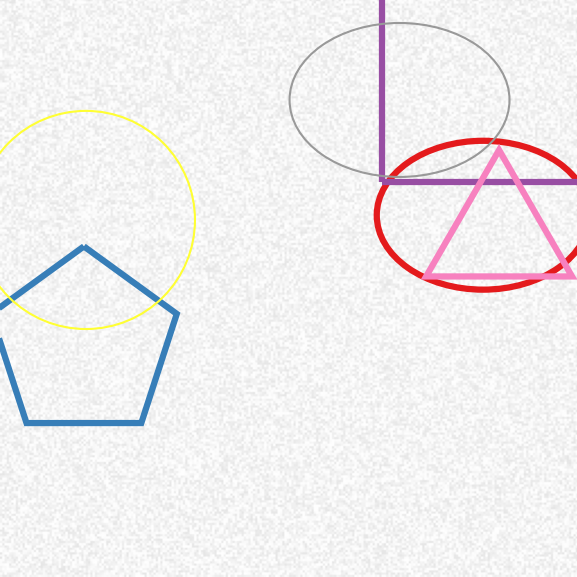[{"shape": "oval", "thickness": 3, "radius": 0.92, "center": [0.837, 0.626]}, {"shape": "pentagon", "thickness": 3, "radius": 0.85, "center": [0.145, 0.403]}, {"shape": "square", "thickness": 3, "radius": 0.92, "center": [0.845, 0.868]}, {"shape": "circle", "thickness": 1, "radius": 0.94, "center": [0.149, 0.618]}, {"shape": "triangle", "thickness": 3, "radius": 0.73, "center": [0.864, 0.593]}, {"shape": "oval", "thickness": 1, "radius": 0.95, "center": [0.692, 0.826]}]